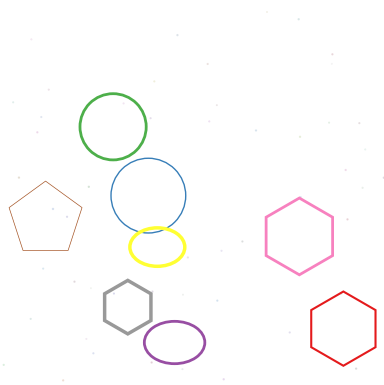[{"shape": "hexagon", "thickness": 1.5, "radius": 0.48, "center": [0.892, 0.146]}, {"shape": "circle", "thickness": 1, "radius": 0.49, "center": [0.385, 0.492]}, {"shape": "circle", "thickness": 2, "radius": 0.43, "center": [0.294, 0.671]}, {"shape": "oval", "thickness": 2, "radius": 0.39, "center": [0.453, 0.11]}, {"shape": "oval", "thickness": 2.5, "radius": 0.36, "center": [0.409, 0.358]}, {"shape": "pentagon", "thickness": 0.5, "radius": 0.5, "center": [0.118, 0.43]}, {"shape": "hexagon", "thickness": 2, "radius": 0.5, "center": [0.778, 0.386]}, {"shape": "hexagon", "thickness": 2.5, "radius": 0.35, "center": [0.332, 0.202]}]